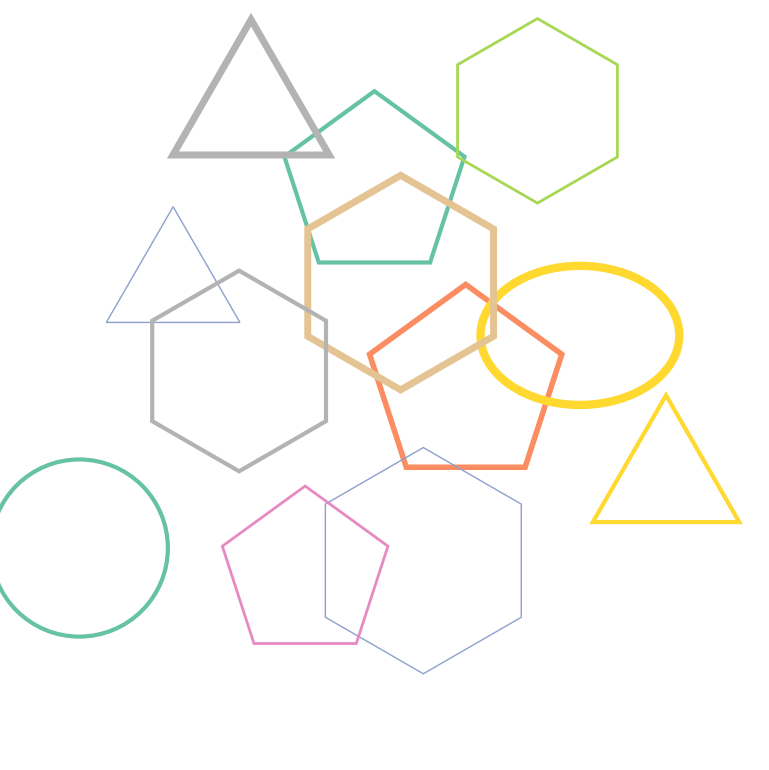[{"shape": "pentagon", "thickness": 1.5, "radius": 0.61, "center": [0.486, 0.759]}, {"shape": "circle", "thickness": 1.5, "radius": 0.58, "center": [0.103, 0.288]}, {"shape": "pentagon", "thickness": 2, "radius": 0.66, "center": [0.605, 0.499]}, {"shape": "hexagon", "thickness": 0.5, "radius": 0.73, "center": [0.55, 0.272]}, {"shape": "triangle", "thickness": 0.5, "radius": 0.5, "center": [0.225, 0.631]}, {"shape": "pentagon", "thickness": 1, "radius": 0.57, "center": [0.396, 0.256]}, {"shape": "hexagon", "thickness": 1, "radius": 0.6, "center": [0.698, 0.856]}, {"shape": "triangle", "thickness": 1.5, "radius": 0.55, "center": [0.865, 0.377]}, {"shape": "oval", "thickness": 3, "radius": 0.65, "center": [0.753, 0.564]}, {"shape": "hexagon", "thickness": 2.5, "radius": 0.7, "center": [0.52, 0.633]}, {"shape": "triangle", "thickness": 2.5, "radius": 0.59, "center": [0.326, 0.857]}, {"shape": "hexagon", "thickness": 1.5, "radius": 0.65, "center": [0.311, 0.518]}]